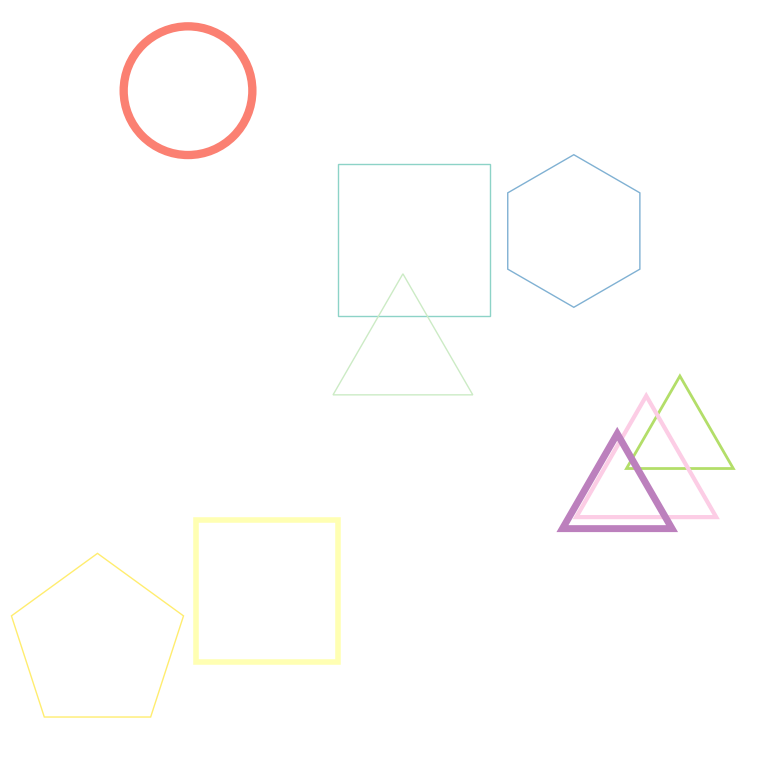[{"shape": "square", "thickness": 0.5, "radius": 0.49, "center": [0.538, 0.688]}, {"shape": "square", "thickness": 2, "radius": 0.46, "center": [0.346, 0.233]}, {"shape": "circle", "thickness": 3, "radius": 0.42, "center": [0.244, 0.882]}, {"shape": "hexagon", "thickness": 0.5, "radius": 0.5, "center": [0.745, 0.7]}, {"shape": "triangle", "thickness": 1, "radius": 0.4, "center": [0.883, 0.432]}, {"shape": "triangle", "thickness": 1.5, "radius": 0.52, "center": [0.839, 0.381]}, {"shape": "triangle", "thickness": 2.5, "radius": 0.41, "center": [0.802, 0.355]}, {"shape": "triangle", "thickness": 0.5, "radius": 0.52, "center": [0.523, 0.54]}, {"shape": "pentagon", "thickness": 0.5, "radius": 0.59, "center": [0.127, 0.164]}]